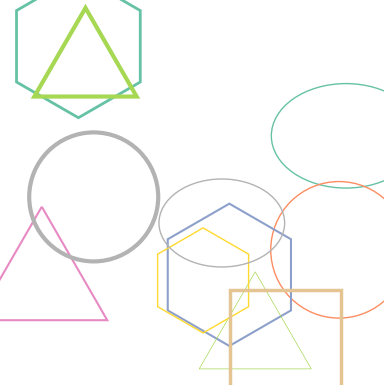[{"shape": "hexagon", "thickness": 2, "radius": 0.93, "center": [0.204, 0.88]}, {"shape": "oval", "thickness": 1, "radius": 0.97, "center": [0.899, 0.647]}, {"shape": "circle", "thickness": 1, "radius": 0.89, "center": [0.881, 0.351]}, {"shape": "hexagon", "thickness": 1.5, "radius": 0.92, "center": [0.596, 0.286]}, {"shape": "triangle", "thickness": 1.5, "radius": 0.98, "center": [0.108, 0.267]}, {"shape": "triangle", "thickness": 3, "radius": 0.77, "center": [0.222, 0.826]}, {"shape": "triangle", "thickness": 0.5, "radius": 0.84, "center": [0.663, 0.126]}, {"shape": "hexagon", "thickness": 1, "radius": 0.68, "center": [0.528, 0.272]}, {"shape": "square", "thickness": 2.5, "radius": 0.72, "center": [0.741, 0.102]}, {"shape": "circle", "thickness": 3, "radius": 0.84, "center": [0.243, 0.489]}, {"shape": "oval", "thickness": 1, "radius": 0.82, "center": [0.576, 0.421]}]